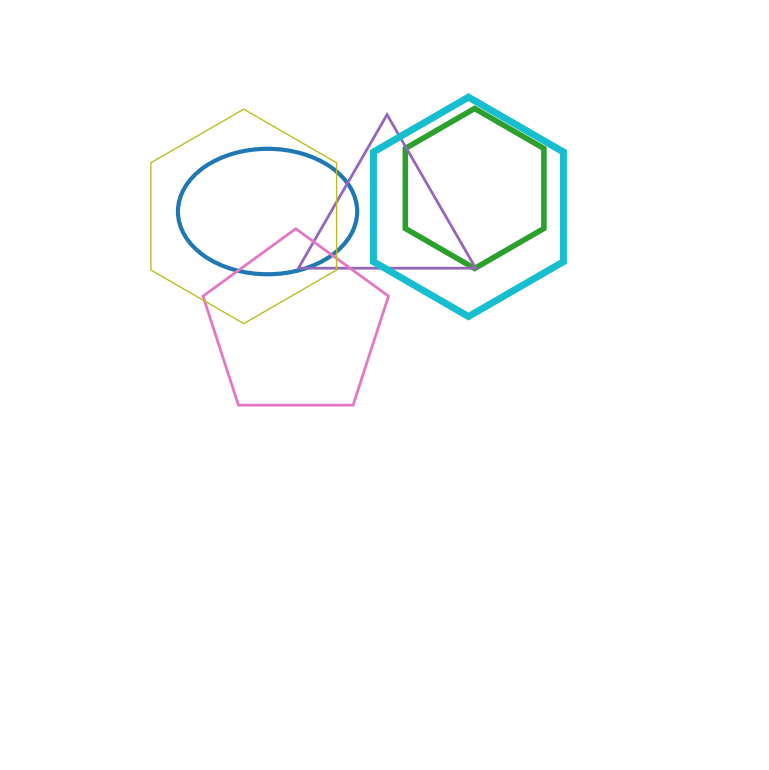[{"shape": "oval", "thickness": 1.5, "radius": 0.58, "center": [0.347, 0.725]}, {"shape": "hexagon", "thickness": 2, "radius": 0.52, "center": [0.616, 0.755]}, {"shape": "triangle", "thickness": 1, "radius": 0.66, "center": [0.503, 0.718]}, {"shape": "pentagon", "thickness": 1, "radius": 0.63, "center": [0.384, 0.576]}, {"shape": "hexagon", "thickness": 0.5, "radius": 0.7, "center": [0.317, 0.719]}, {"shape": "hexagon", "thickness": 2.5, "radius": 0.71, "center": [0.608, 0.731]}]